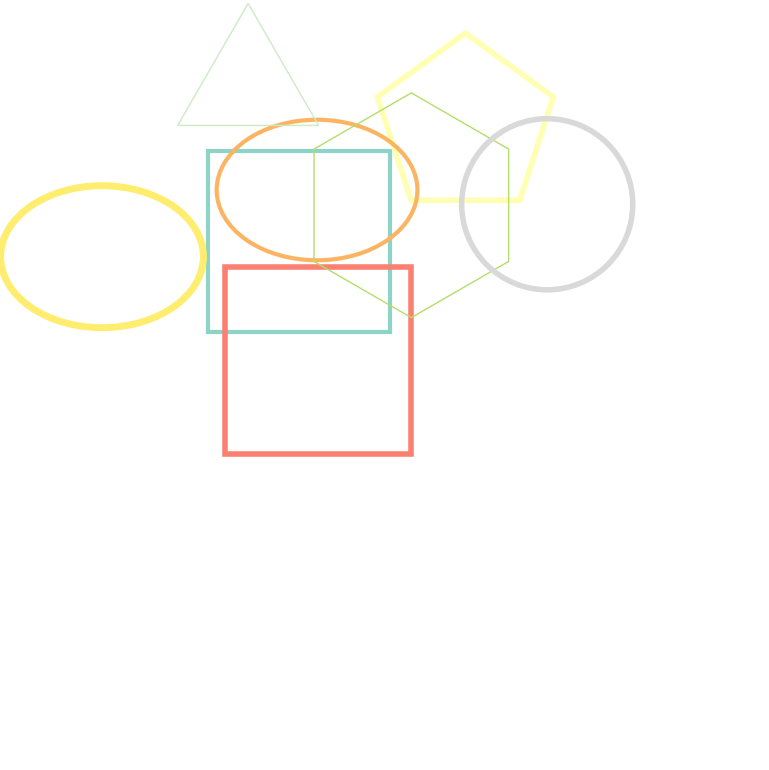[{"shape": "square", "thickness": 1.5, "radius": 0.59, "center": [0.388, 0.686]}, {"shape": "pentagon", "thickness": 2, "radius": 0.6, "center": [0.604, 0.837]}, {"shape": "square", "thickness": 2, "radius": 0.61, "center": [0.413, 0.532]}, {"shape": "oval", "thickness": 1.5, "radius": 0.65, "center": [0.412, 0.753]}, {"shape": "hexagon", "thickness": 0.5, "radius": 0.73, "center": [0.534, 0.733]}, {"shape": "circle", "thickness": 2, "radius": 0.56, "center": [0.711, 0.735]}, {"shape": "triangle", "thickness": 0.5, "radius": 0.53, "center": [0.322, 0.89]}, {"shape": "oval", "thickness": 2.5, "radius": 0.66, "center": [0.132, 0.667]}]